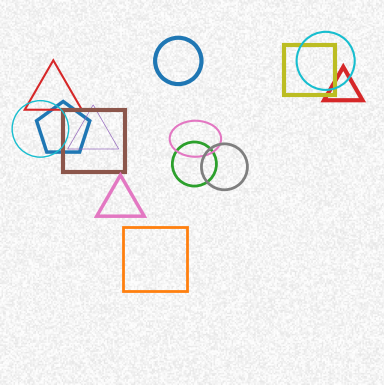[{"shape": "pentagon", "thickness": 2.5, "radius": 0.36, "center": [0.164, 0.664]}, {"shape": "circle", "thickness": 3, "radius": 0.3, "center": [0.463, 0.842]}, {"shape": "square", "thickness": 2, "radius": 0.41, "center": [0.403, 0.327]}, {"shape": "circle", "thickness": 2, "radius": 0.29, "center": [0.505, 0.574]}, {"shape": "triangle", "thickness": 3, "radius": 0.29, "center": [0.892, 0.768]}, {"shape": "triangle", "thickness": 1.5, "radius": 0.43, "center": [0.138, 0.758]}, {"shape": "triangle", "thickness": 0.5, "radius": 0.38, "center": [0.242, 0.651]}, {"shape": "square", "thickness": 3, "radius": 0.4, "center": [0.244, 0.635]}, {"shape": "oval", "thickness": 1.5, "radius": 0.33, "center": [0.508, 0.64]}, {"shape": "triangle", "thickness": 2.5, "radius": 0.36, "center": [0.313, 0.474]}, {"shape": "circle", "thickness": 2, "radius": 0.3, "center": [0.583, 0.567]}, {"shape": "square", "thickness": 3, "radius": 0.33, "center": [0.804, 0.818]}, {"shape": "circle", "thickness": 1, "radius": 0.37, "center": [0.105, 0.665]}, {"shape": "circle", "thickness": 1.5, "radius": 0.38, "center": [0.846, 0.842]}]